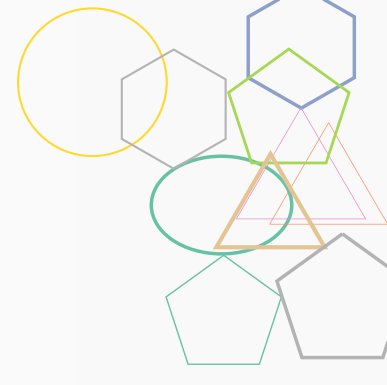[{"shape": "oval", "thickness": 2.5, "radius": 0.91, "center": [0.572, 0.467]}, {"shape": "pentagon", "thickness": 1, "radius": 0.78, "center": [0.577, 0.18]}, {"shape": "triangle", "thickness": 0.5, "radius": 0.88, "center": [0.848, 0.506]}, {"shape": "hexagon", "thickness": 2.5, "radius": 0.79, "center": [0.777, 0.877]}, {"shape": "triangle", "thickness": 0.5, "radius": 0.96, "center": [0.777, 0.528]}, {"shape": "pentagon", "thickness": 2, "radius": 0.82, "center": [0.745, 0.709]}, {"shape": "circle", "thickness": 1.5, "radius": 0.96, "center": [0.238, 0.786]}, {"shape": "triangle", "thickness": 3, "radius": 0.81, "center": [0.698, 0.438]}, {"shape": "pentagon", "thickness": 2.5, "radius": 0.89, "center": [0.884, 0.215]}, {"shape": "hexagon", "thickness": 1.5, "radius": 0.77, "center": [0.448, 0.717]}]